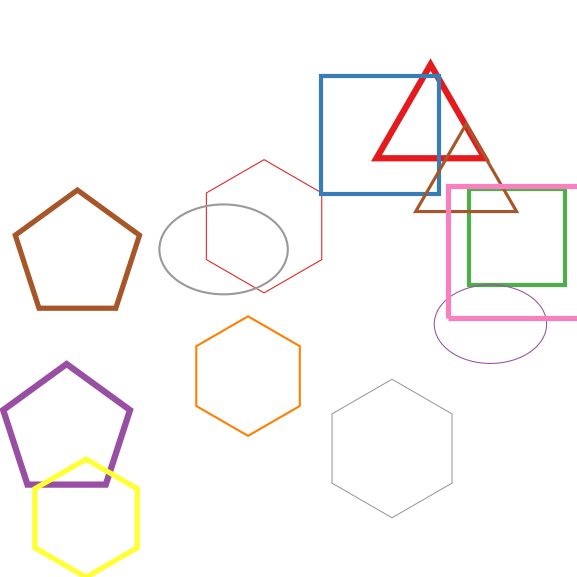[{"shape": "hexagon", "thickness": 0.5, "radius": 0.58, "center": [0.457, 0.607]}, {"shape": "triangle", "thickness": 3, "radius": 0.54, "center": [0.746, 0.779]}, {"shape": "square", "thickness": 2, "radius": 0.51, "center": [0.658, 0.765]}, {"shape": "square", "thickness": 2, "radius": 0.42, "center": [0.895, 0.588]}, {"shape": "pentagon", "thickness": 3, "radius": 0.58, "center": [0.115, 0.253]}, {"shape": "oval", "thickness": 0.5, "radius": 0.49, "center": [0.849, 0.438]}, {"shape": "hexagon", "thickness": 1, "radius": 0.52, "center": [0.43, 0.348]}, {"shape": "hexagon", "thickness": 2.5, "radius": 0.51, "center": [0.149, 0.102]}, {"shape": "pentagon", "thickness": 2.5, "radius": 0.57, "center": [0.134, 0.557]}, {"shape": "triangle", "thickness": 1.5, "radius": 0.5, "center": [0.807, 0.683]}, {"shape": "square", "thickness": 2.5, "radius": 0.57, "center": [0.89, 0.563]}, {"shape": "hexagon", "thickness": 0.5, "radius": 0.6, "center": [0.679, 0.222]}, {"shape": "oval", "thickness": 1, "radius": 0.56, "center": [0.387, 0.567]}]